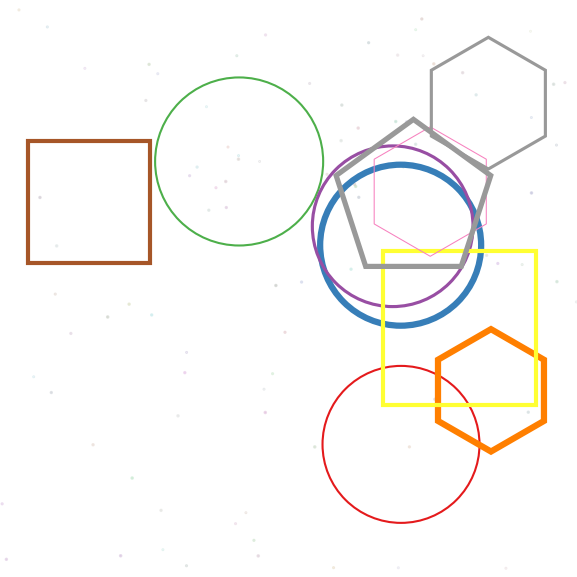[{"shape": "circle", "thickness": 1, "radius": 0.68, "center": [0.694, 0.23]}, {"shape": "circle", "thickness": 3, "radius": 0.7, "center": [0.694, 0.575]}, {"shape": "circle", "thickness": 1, "radius": 0.73, "center": [0.414, 0.72]}, {"shape": "circle", "thickness": 1.5, "radius": 0.7, "center": [0.68, 0.607]}, {"shape": "hexagon", "thickness": 3, "radius": 0.53, "center": [0.85, 0.323]}, {"shape": "square", "thickness": 2, "radius": 0.66, "center": [0.796, 0.431]}, {"shape": "square", "thickness": 2, "radius": 0.53, "center": [0.154, 0.649]}, {"shape": "hexagon", "thickness": 0.5, "radius": 0.56, "center": [0.745, 0.667]}, {"shape": "pentagon", "thickness": 2.5, "radius": 0.7, "center": [0.716, 0.652]}, {"shape": "hexagon", "thickness": 1.5, "radius": 0.57, "center": [0.846, 0.821]}]